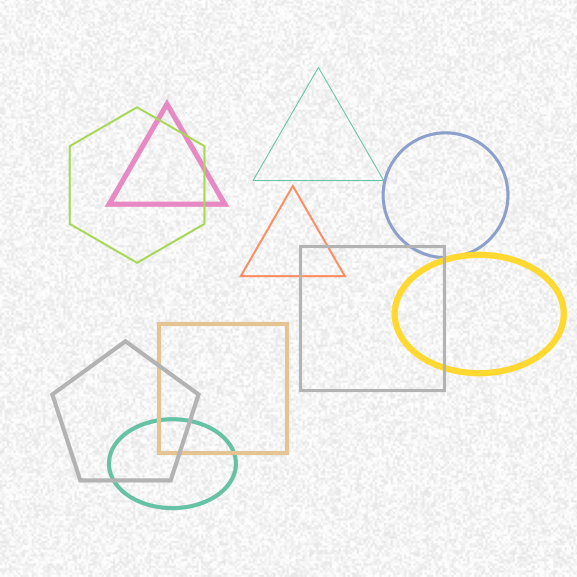[{"shape": "oval", "thickness": 2, "radius": 0.55, "center": [0.299, 0.196]}, {"shape": "triangle", "thickness": 0.5, "radius": 0.65, "center": [0.551, 0.752]}, {"shape": "triangle", "thickness": 1, "radius": 0.52, "center": [0.507, 0.573]}, {"shape": "circle", "thickness": 1.5, "radius": 0.54, "center": [0.772, 0.661]}, {"shape": "triangle", "thickness": 2.5, "radius": 0.58, "center": [0.289, 0.703]}, {"shape": "hexagon", "thickness": 1, "radius": 0.67, "center": [0.237, 0.679]}, {"shape": "oval", "thickness": 3, "radius": 0.73, "center": [0.83, 0.455]}, {"shape": "square", "thickness": 2, "radius": 0.56, "center": [0.386, 0.327]}, {"shape": "pentagon", "thickness": 2, "radius": 0.67, "center": [0.217, 0.275]}, {"shape": "square", "thickness": 1.5, "radius": 0.62, "center": [0.645, 0.449]}]